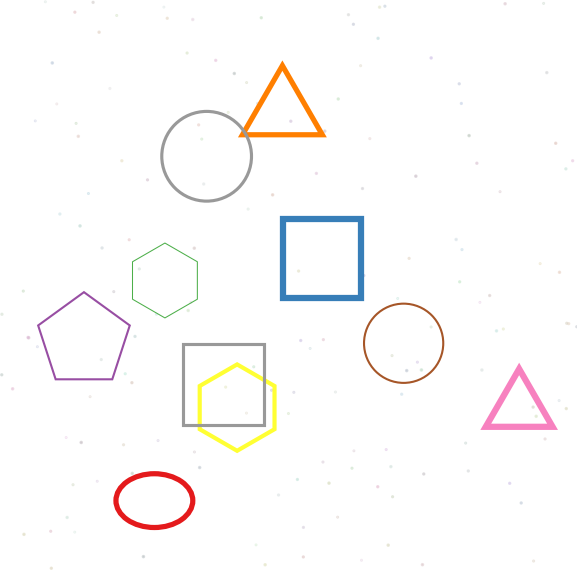[{"shape": "oval", "thickness": 2.5, "radius": 0.33, "center": [0.267, 0.132]}, {"shape": "square", "thickness": 3, "radius": 0.34, "center": [0.558, 0.551]}, {"shape": "hexagon", "thickness": 0.5, "radius": 0.32, "center": [0.286, 0.513]}, {"shape": "pentagon", "thickness": 1, "radius": 0.42, "center": [0.145, 0.41]}, {"shape": "triangle", "thickness": 2.5, "radius": 0.4, "center": [0.489, 0.806]}, {"shape": "hexagon", "thickness": 2, "radius": 0.37, "center": [0.411, 0.293]}, {"shape": "circle", "thickness": 1, "radius": 0.34, "center": [0.699, 0.405]}, {"shape": "triangle", "thickness": 3, "radius": 0.33, "center": [0.899, 0.293]}, {"shape": "square", "thickness": 1.5, "radius": 0.35, "center": [0.387, 0.333]}, {"shape": "circle", "thickness": 1.5, "radius": 0.39, "center": [0.358, 0.729]}]